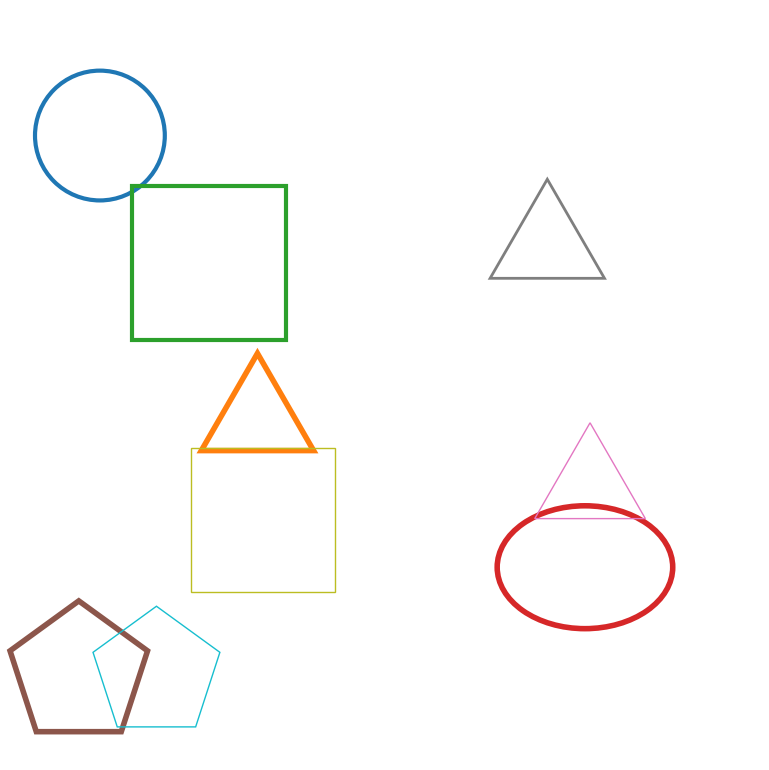[{"shape": "circle", "thickness": 1.5, "radius": 0.42, "center": [0.13, 0.824]}, {"shape": "triangle", "thickness": 2, "radius": 0.42, "center": [0.334, 0.457]}, {"shape": "square", "thickness": 1.5, "radius": 0.5, "center": [0.271, 0.658]}, {"shape": "oval", "thickness": 2, "radius": 0.57, "center": [0.76, 0.263]}, {"shape": "pentagon", "thickness": 2, "radius": 0.47, "center": [0.102, 0.126]}, {"shape": "triangle", "thickness": 0.5, "radius": 0.41, "center": [0.766, 0.368]}, {"shape": "triangle", "thickness": 1, "radius": 0.43, "center": [0.711, 0.681]}, {"shape": "square", "thickness": 0.5, "radius": 0.47, "center": [0.341, 0.325]}, {"shape": "pentagon", "thickness": 0.5, "radius": 0.43, "center": [0.203, 0.126]}]